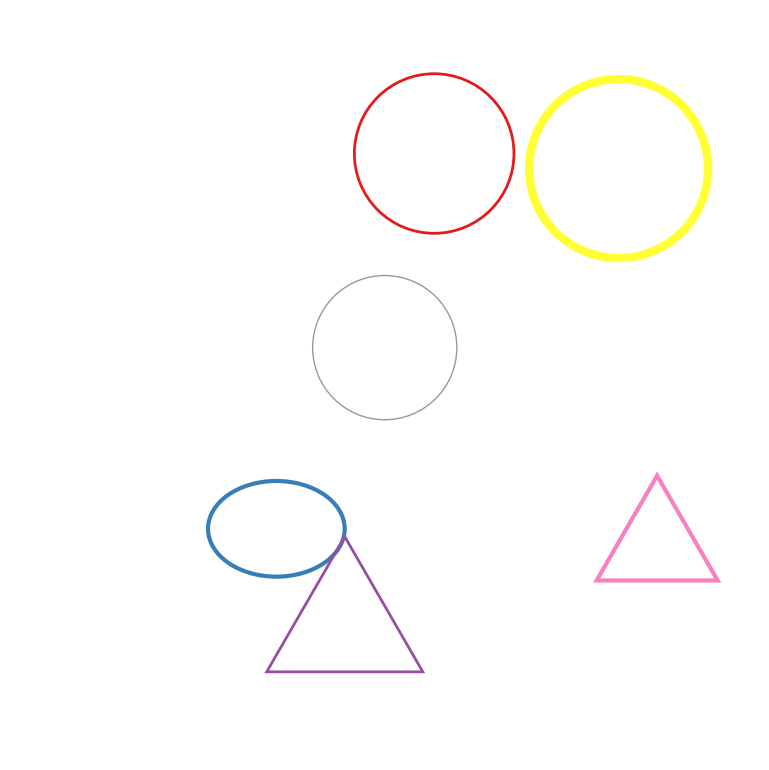[{"shape": "circle", "thickness": 1, "radius": 0.52, "center": [0.564, 0.801]}, {"shape": "oval", "thickness": 1.5, "radius": 0.44, "center": [0.359, 0.313]}, {"shape": "triangle", "thickness": 1, "radius": 0.59, "center": [0.448, 0.186]}, {"shape": "circle", "thickness": 3, "radius": 0.58, "center": [0.803, 0.781]}, {"shape": "triangle", "thickness": 1.5, "radius": 0.45, "center": [0.853, 0.292]}, {"shape": "circle", "thickness": 0.5, "radius": 0.47, "center": [0.5, 0.549]}]